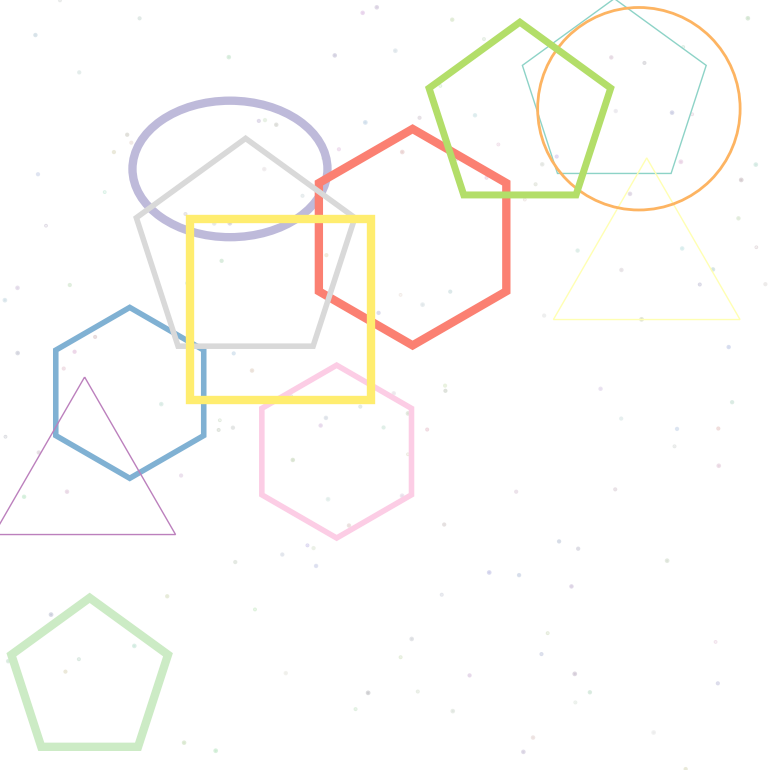[{"shape": "pentagon", "thickness": 0.5, "radius": 0.63, "center": [0.798, 0.876]}, {"shape": "triangle", "thickness": 0.5, "radius": 0.7, "center": [0.84, 0.655]}, {"shape": "oval", "thickness": 3, "radius": 0.63, "center": [0.299, 0.781]}, {"shape": "hexagon", "thickness": 3, "radius": 0.7, "center": [0.536, 0.692]}, {"shape": "hexagon", "thickness": 2, "radius": 0.55, "center": [0.168, 0.49]}, {"shape": "circle", "thickness": 1, "radius": 0.66, "center": [0.83, 0.859]}, {"shape": "pentagon", "thickness": 2.5, "radius": 0.62, "center": [0.675, 0.847]}, {"shape": "hexagon", "thickness": 2, "radius": 0.56, "center": [0.437, 0.414]}, {"shape": "pentagon", "thickness": 2, "radius": 0.75, "center": [0.319, 0.671]}, {"shape": "triangle", "thickness": 0.5, "radius": 0.68, "center": [0.11, 0.374]}, {"shape": "pentagon", "thickness": 3, "radius": 0.53, "center": [0.116, 0.117]}, {"shape": "square", "thickness": 3, "radius": 0.59, "center": [0.364, 0.598]}]